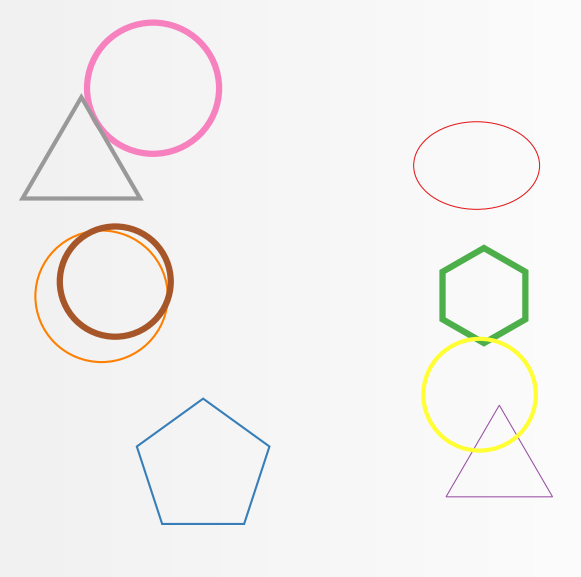[{"shape": "oval", "thickness": 0.5, "radius": 0.54, "center": [0.82, 0.712]}, {"shape": "pentagon", "thickness": 1, "radius": 0.6, "center": [0.349, 0.189]}, {"shape": "hexagon", "thickness": 3, "radius": 0.41, "center": [0.833, 0.487]}, {"shape": "triangle", "thickness": 0.5, "radius": 0.53, "center": [0.859, 0.192]}, {"shape": "circle", "thickness": 1, "radius": 0.57, "center": [0.175, 0.486]}, {"shape": "circle", "thickness": 2, "radius": 0.48, "center": [0.825, 0.316]}, {"shape": "circle", "thickness": 3, "radius": 0.48, "center": [0.198, 0.512]}, {"shape": "circle", "thickness": 3, "radius": 0.57, "center": [0.263, 0.846]}, {"shape": "triangle", "thickness": 2, "radius": 0.58, "center": [0.14, 0.714]}]